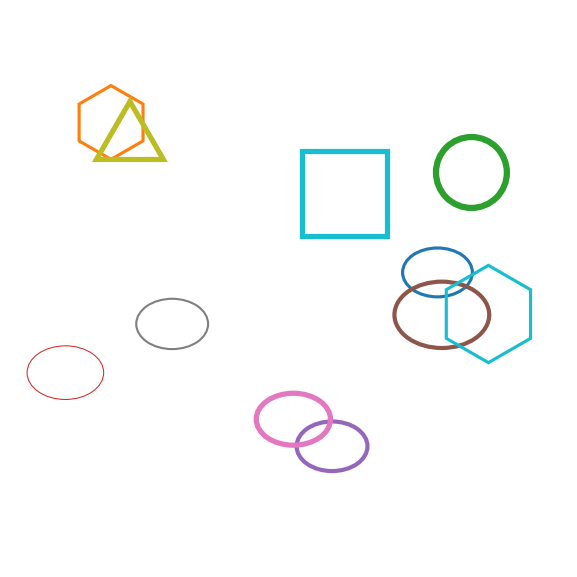[{"shape": "oval", "thickness": 1.5, "radius": 0.3, "center": [0.758, 0.527]}, {"shape": "hexagon", "thickness": 1.5, "radius": 0.32, "center": [0.192, 0.787]}, {"shape": "circle", "thickness": 3, "radius": 0.31, "center": [0.816, 0.7]}, {"shape": "oval", "thickness": 0.5, "radius": 0.33, "center": [0.113, 0.354]}, {"shape": "oval", "thickness": 2, "radius": 0.31, "center": [0.575, 0.226]}, {"shape": "oval", "thickness": 2, "radius": 0.41, "center": [0.765, 0.454]}, {"shape": "oval", "thickness": 2.5, "radius": 0.32, "center": [0.508, 0.273]}, {"shape": "oval", "thickness": 1, "radius": 0.31, "center": [0.298, 0.438]}, {"shape": "triangle", "thickness": 2.5, "radius": 0.33, "center": [0.225, 0.756]}, {"shape": "square", "thickness": 2.5, "radius": 0.37, "center": [0.596, 0.665]}, {"shape": "hexagon", "thickness": 1.5, "radius": 0.42, "center": [0.846, 0.455]}]